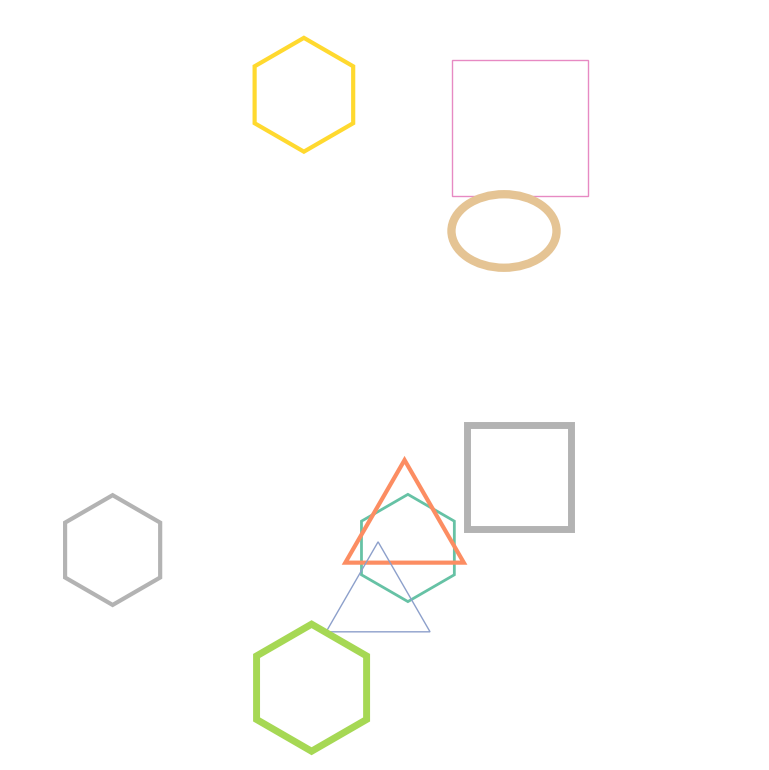[{"shape": "hexagon", "thickness": 1, "radius": 0.35, "center": [0.53, 0.288]}, {"shape": "triangle", "thickness": 1.5, "radius": 0.44, "center": [0.525, 0.314]}, {"shape": "triangle", "thickness": 0.5, "radius": 0.39, "center": [0.491, 0.218]}, {"shape": "square", "thickness": 0.5, "radius": 0.44, "center": [0.675, 0.834]}, {"shape": "hexagon", "thickness": 2.5, "radius": 0.41, "center": [0.405, 0.107]}, {"shape": "hexagon", "thickness": 1.5, "radius": 0.37, "center": [0.395, 0.877]}, {"shape": "oval", "thickness": 3, "radius": 0.34, "center": [0.655, 0.7]}, {"shape": "square", "thickness": 2.5, "radius": 0.34, "center": [0.674, 0.38]}, {"shape": "hexagon", "thickness": 1.5, "radius": 0.36, "center": [0.146, 0.286]}]